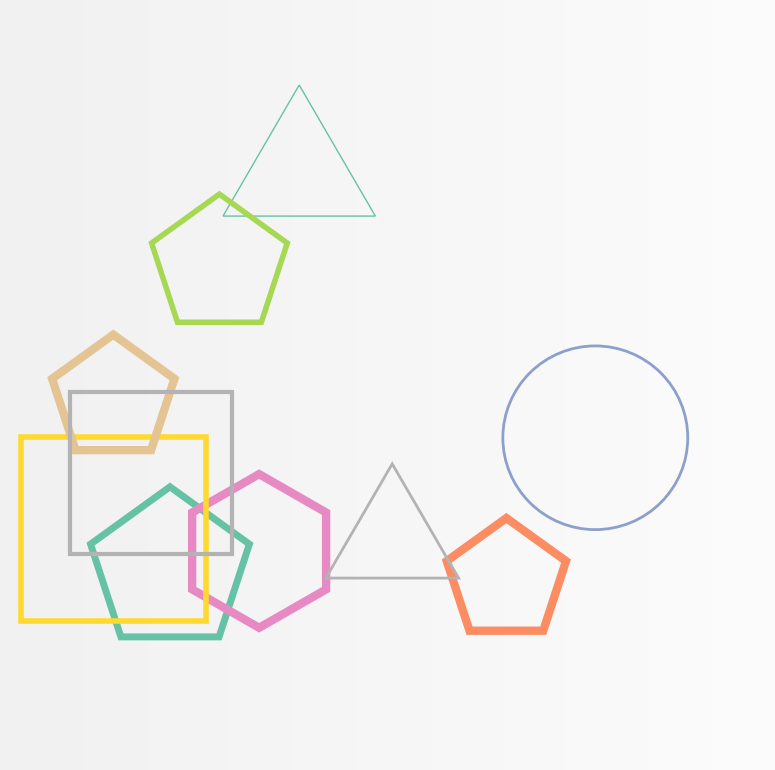[{"shape": "pentagon", "thickness": 2.5, "radius": 0.54, "center": [0.219, 0.26]}, {"shape": "triangle", "thickness": 0.5, "radius": 0.57, "center": [0.386, 0.776]}, {"shape": "pentagon", "thickness": 3, "radius": 0.4, "center": [0.653, 0.246]}, {"shape": "circle", "thickness": 1, "radius": 0.6, "center": [0.768, 0.431]}, {"shape": "hexagon", "thickness": 3, "radius": 0.5, "center": [0.334, 0.284]}, {"shape": "pentagon", "thickness": 2, "radius": 0.46, "center": [0.283, 0.656]}, {"shape": "square", "thickness": 2, "radius": 0.6, "center": [0.146, 0.313]}, {"shape": "pentagon", "thickness": 3, "radius": 0.41, "center": [0.146, 0.482]}, {"shape": "triangle", "thickness": 1, "radius": 0.49, "center": [0.506, 0.299]}, {"shape": "square", "thickness": 1.5, "radius": 0.53, "center": [0.195, 0.386]}]